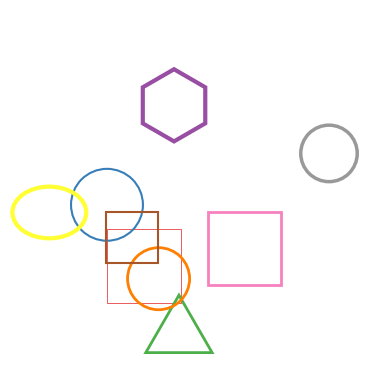[{"shape": "square", "thickness": 0.5, "radius": 0.48, "center": [0.374, 0.308]}, {"shape": "circle", "thickness": 1.5, "radius": 0.47, "center": [0.278, 0.468]}, {"shape": "triangle", "thickness": 2, "radius": 0.5, "center": [0.465, 0.134]}, {"shape": "hexagon", "thickness": 3, "radius": 0.47, "center": [0.452, 0.726]}, {"shape": "circle", "thickness": 2, "radius": 0.4, "center": [0.412, 0.276]}, {"shape": "oval", "thickness": 3, "radius": 0.48, "center": [0.128, 0.448]}, {"shape": "square", "thickness": 1.5, "radius": 0.34, "center": [0.342, 0.383]}, {"shape": "square", "thickness": 2, "radius": 0.47, "center": [0.636, 0.354]}, {"shape": "circle", "thickness": 2.5, "radius": 0.37, "center": [0.855, 0.602]}]